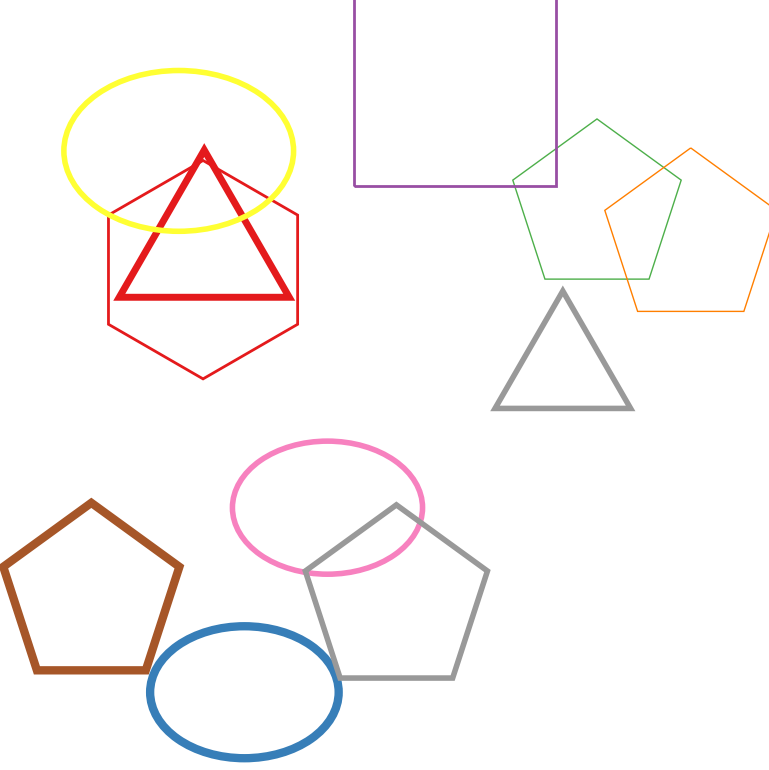[{"shape": "triangle", "thickness": 2.5, "radius": 0.64, "center": [0.265, 0.678]}, {"shape": "hexagon", "thickness": 1, "radius": 0.71, "center": [0.264, 0.65]}, {"shape": "oval", "thickness": 3, "radius": 0.61, "center": [0.317, 0.101]}, {"shape": "pentagon", "thickness": 0.5, "radius": 0.57, "center": [0.775, 0.731]}, {"shape": "square", "thickness": 1, "radius": 0.65, "center": [0.591, 0.889]}, {"shape": "pentagon", "thickness": 0.5, "radius": 0.59, "center": [0.897, 0.691]}, {"shape": "oval", "thickness": 2, "radius": 0.75, "center": [0.232, 0.804]}, {"shape": "pentagon", "thickness": 3, "radius": 0.6, "center": [0.119, 0.227]}, {"shape": "oval", "thickness": 2, "radius": 0.62, "center": [0.425, 0.341]}, {"shape": "pentagon", "thickness": 2, "radius": 0.62, "center": [0.515, 0.22]}, {"shape": "triangle", "thickness": 2, "radius": 0.51, "center": [0.731, 0.52]}]